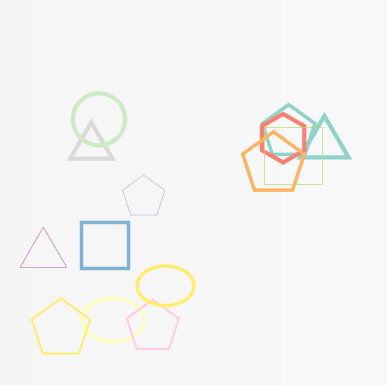[{"shape": "pentagon", "thickness": 2.5, "radius": 0.36, "center": [0.745, 0.657]}, {"shape": "triangle", "thickness": 3, "radius": 0.36, "center": [0.837, 0.627]}, {"shape": "oval", "thickness": 2, "radius": 0.4, "center": [0.292, 0.169]}, {"shape": "pentagon", "thickness": 0.5, "radius": 0.29, "center": [0.371, 0.488]}, {"shape": "hexagon", "thickness": 3, "radius": 0.31, "center": [0.731, 0.641]}, {"shape": "square", "thickness": 2.5, "radius": 0.3, "center": [0.27, 0.364]}, {"shape": "pentagon", "thickness": 2.5, "radius": 0.42, "center": [0.706, 0.574]}, {"shape": "square", "thickness": 0.5, "radius": 0.37, "center": [0.756, 0.596]}, {"shape": "pentagon", "thickness": 1.5, "radius": 0.35, "center": [0.394, 0.151]}, {"shape": "triangle", "thickness": 3, "radius": 0.32, "center": [0.236, 0.619]}, {"shape": "triangle", "thickness": 0.5, "radius": 0.35, "center": [0.112, 0.34]}, {"shape": "circle", "thickness": 3, "radius": 0.34, "center": [0.255, 0.69]}, {"shape": "oval", "thickness": 2.5, "radius": 0.37, "center": [0.427, 0.258]}, {"shape": "pentagon", "thickness": 1.5, "radius": 0.4, "center": [0.157, 0.146]}]